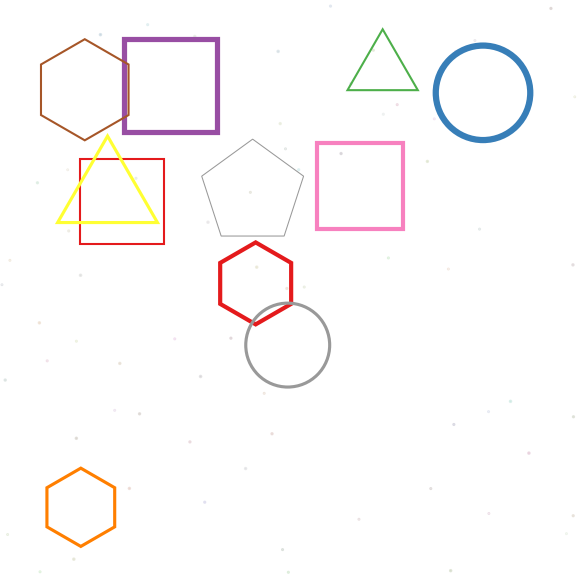[{"shape": "hexagon", "thickness": 2, "radius": 0.35, "center": [0.443, 0.508]}, {"shape": "square", "thickness": 1, "radius": 0.36, "center": [0.211, 0.65]}, {"shape": "circle", "thickness": 3, "radius": 0.41, "center": [0.836, 0.838]}, {"shape": "triangle", "thickness": 1, "radius": 0.35, "center": [0.663, 0.878]}, {"shape": "square", "thickness": 2.5, "radius": 0.4, "center": [0.295, 0.851]}, {"shape": "hexagon", "thickness": 1.5, "radius": 0.34, "center": [0.14, 0.121]}, {"shape": "triangle", "thickness": 1.5, "radius": 0.5, "center": [0.186, 0.664]}, {"shape": "hexagon", "thickness": 1, "radius": 0.44, "center": [0.147, 0.844]}, {"shape": "square", "thickness": 2, "radius": 0.37, "center": [0.623, 0.677]}, {"shape": "pentagon", "thickness": 0.5, "radius": 0.46, "center": [0.437, 0.665]}, {"shape": "circle", "thickness": 1.5, "radius": 0.36, "center": [0.498, 0.402]}]